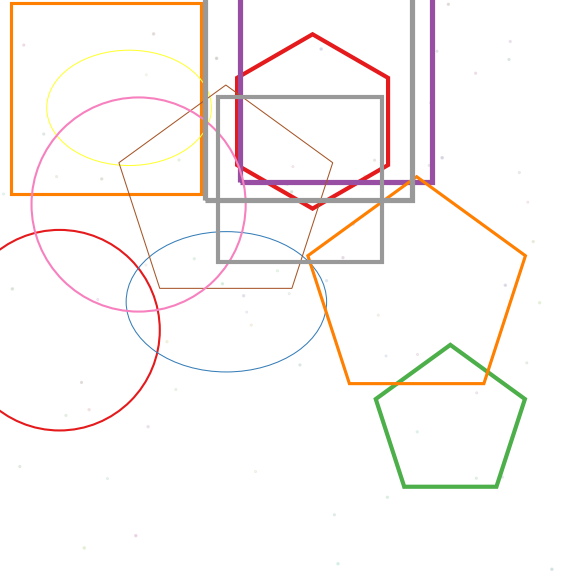[{"shape": "circle", "thickness": 1, "radius": 0.87, "center": [0.103, 0.427]}, {"shape": "hexagon", "thickness": 2, "radius": 0.75, "center": [0.541, 0.789]}, {"shape": "oval", "thickness": 0.5, "radius": 0.87, "center": [0.392, 0.477]}, {"shape": "pentagon", "thickness": 2, "radius": 0.68, "center": [0.78, 0.266]}, {"shape": "square", "thickness": 2.5, "radius": 0.83, "center": [0.581, 0.85]}, {"shape": "square", "thickness": 1.5, "radius": 0.83, "center": [0.184, 0.829]}, {"shape": "pentagon", "thickness": 1.5, "radius": 0.99, "center": [0.721, 0.495]}, {"shape": "oval", "thickness": 0.5, "radius": 0.71, "center": [0.224, 0.812]}, {"shape": "pentagon", "thickness": 0.5, "radius": 0.97, "center": [0.391, 0.657]}, {"shape": "circle", "thickness": 1, "radius": 0.93, "center": [0.24, 0.645]}, {"shape": "square", "thickness": 2, "radius": 0.71, "center": [0.52, 0.688]}, {"shape": "square", "thickness": 2.5, "radius": 0.9, "center": [0.534, 0.831]}]